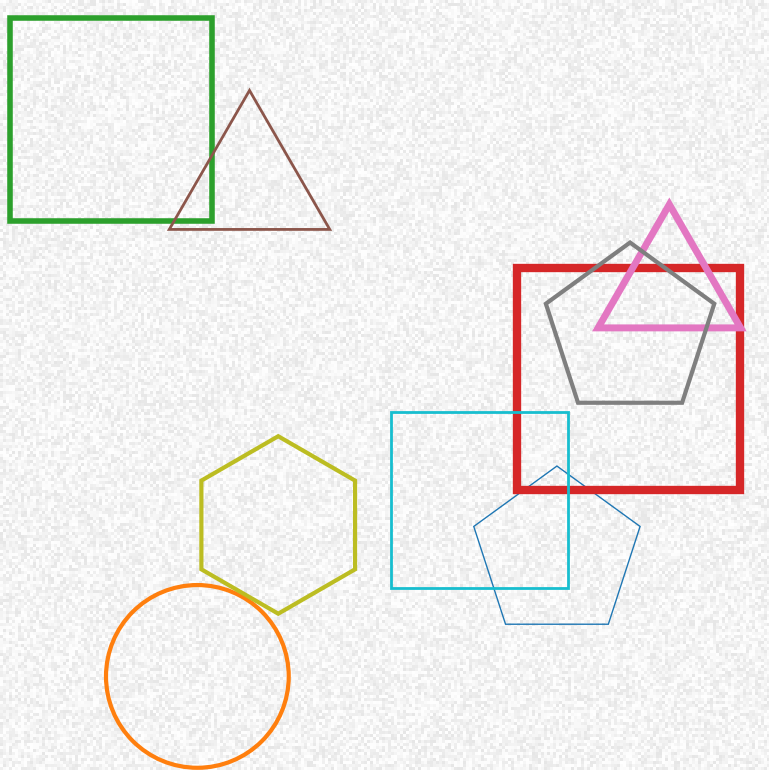[{"shape": "pentagon", "thickness": 0.5, "radius": 0.57, "center": [0.723, 0.281]}, {"shape": "circle", "thickness": 1.5, "radius": 0.59, "center": [0.256, 0.122]}, {"shape": "square", "thickness": 2, "radius": 0.66, "center": [0.144, 0.845]}, {"shape": "square", "thickness": 3, "radius": 0.72, "center": [0.816, 0.507]}, {"shape": "triangle", "thickness": 1, "radius": 0.6, "center": [0.324, 0.762]}, {"shape": "triangle", "thickness": 2.5, "radius": 0.53, "center": [0.869, 0.628]}, {"shape": "pentagon", "thickness": 1.5, "radius": 0.58, "center": [0.818, 0.57]}, {"shape": "hexagon", "thickness": 1.5, "radius": 0.58, "center": [0.361, 0.318]}, {"shape": "square", "thickness": 1, "radius": 0.57, "center": [0.623, 0.351]}]